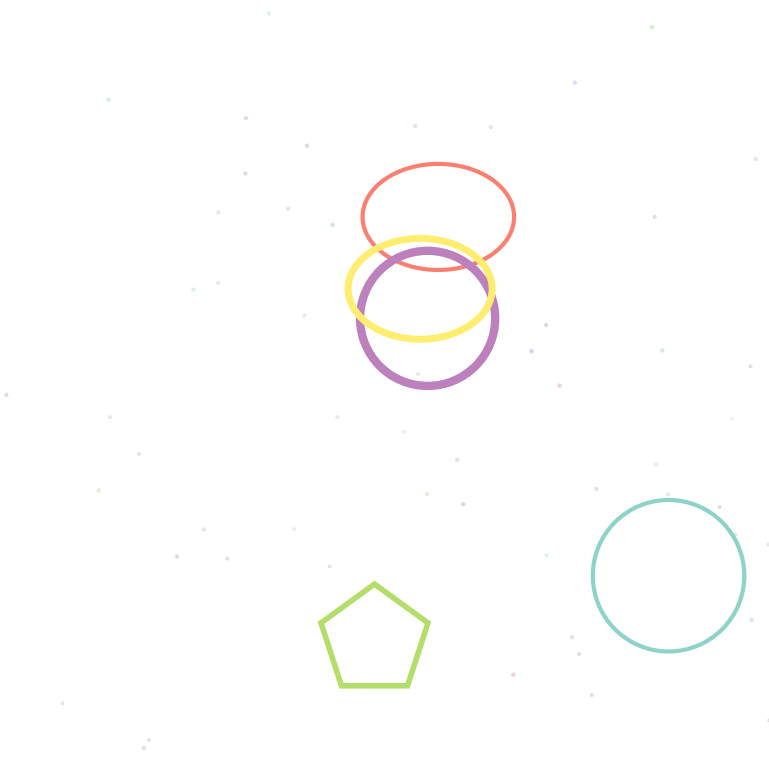[{"shape": "circle", "thickness": 1.5, "radius": 0.49, "center": [0.868, 0.252]}, {"shape": "oval", "thickness": 1.5, "radius": 0.49, "center": [0.569, 0.718]}, {"shape": "pentagon", "thickness": 2, "radius": 0.37, "center": [0.486, 0.168]}, {"shape": "circle", "thickness": 3, "radius": 0.44, "center": [0.555, 0.587]}, {"shape": "oval", "thickness": 2.5, "radius": 0.47, "center": [0.546, 0.625]}]